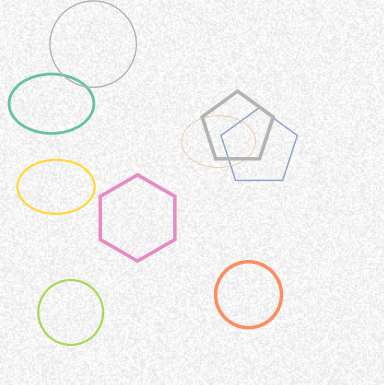[{"shape": "oval", "thickness": 2, "radius": 0.55, "center": [0.134, 0.731]}, {"shape": "circle", "thickness": 2.5, "radius": 0.43, "center": [0.646, 0.234]}, {"shape": "pentagon", "thickness": 1, "radius": 0.52, "center": [0.673, 0.616]}, {"shape": "hexagon", "thickness": 2.5, "radius": 0.56, "center": [0.357, 0.434]}, {"shape": "circle", "thickness": 1.5, "radius": 0.42, "center": [0.184, 0.188]}, {"shape": "oval", "thickness": 1.5, "radius": 0.5, "center": [0.146, 0.515]}, {"shape": "oval", "thickness": 0.5, "radius": 0.48, "center": [0.568, 0.632]}, {"shape": "pentagon", "thickness": 2.5, "radius": 0.49, "center": [0.617, 0.666]}, {"shape": "circle", "thickness": 1, "radius": 0.56, "center": [0.242, 0.885]}]